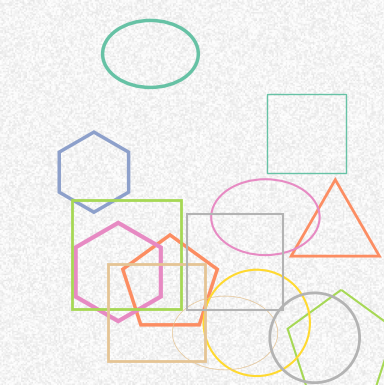[{"shape": "oval", "thickness": 2.5, "radius": 0.62, "center": [0.391, 0.86]}, {"shape": "square", "thickness": 1, "radius": 0.51, "center": [0.795, 0.653]}, {"shape": "pentagon", "thickness": 2.5, "radius": 0.65, "center": [0.442, 0.261]}, {"shape": "triangle", "thickness": 2, "radius": 0.66, "center": [0.871, 0.401]}, {"shape": "hexagon", "thickness": 2.5, "radius": 0.52, "center": [0.244, 0.553]}, {"shape": "oval", "thickness": 1.5, "radius": 0.7, "center": [0.689, 0.436]}, {"shape": "hexagon", "thickness": 3, "radius": 0.64, "center": [0.307, 0.294]}, {"shape": "square", "thickness": 2, "radius": 0.71, "center": [0.328, 0.339]}, {"shape": "pentagon", "thickness": 1.5, "radius": 0.73, "center": [0.886, 0.101]}, {"shape": "circle", "thickness": 1.5, "radius": 0.69, "center": [0.667, 0.161]}, {"shape": "oval", "thickness": 0.5, "radius": 0.68, "center": [0.585, 0.135]}, {"shape": "square", "thickness": 2, "radius": 0.63, "center": [0.406, 0.188]}, {"shape": "square", "thickness": 1.5, "radius": 0.63, "center": [0.61, 0.32]}, {"shape": "circle", "thickness": 2, "radius": 0.58, "center": [0.817, 0.123]}]